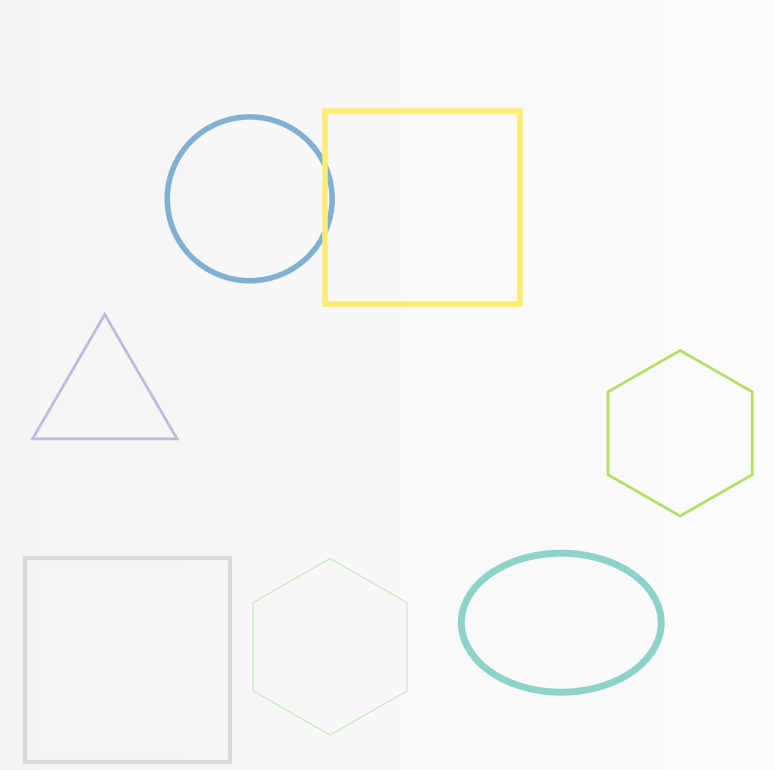[{"shape": "oval", "thickness": 2.5, "radius": 0.64, "center": [0.724, 0.191]}, {"shape": "triangle", "thickness": 1, "radius": 0.54, "center": [0.135, 0.484]}, {"shape": "circle", "thickness": 2, "radius": 0.53, "center": [0.322, 0.742]}, {"shape": "hexagon", "thickness": 1, "radius": 0.54, "center": [0.878, 0.437]}, {"shape": "square", "thickness": 1.5, "radius": 0.66, "center": [0.165, 0.143]}, {"shape": "hexagon", "thickness": 0.5, "radius": 0.57, "center": [0.426, 0.16]}, {"shape": "square", "thickness": 2, "radius": 0.63, "center": [0.545, 0.731]}]